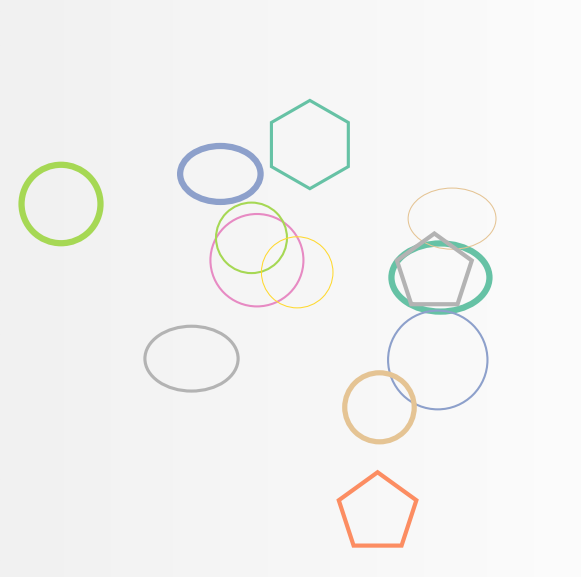[{"shape": "hexagon", "thickness": 1.5, "radius": 0.38, "center": [0.533, 0.749]}, {"shape": "oval", "thickness": 3, "radius": 0.42, "center": [0.758, 0.519]}, {"shape": "pentagon", "thickness": 2, "radius": 0.35, "center": [0.65, 0.111]}, {"shape": "circle", "thickness": 1, "radius": 0.43, "center": [0.753, 0.376]}, {"shape": "oval", "thickness": 3, "radius": 0.35, "center": [0.379, 0.698]}, {"shape": "circle", "thickness": 1, "radius": 0.4, "center": [0.442, 0.549]}, {"shape": "circle", "thickness": 1, "radius": 0.31, "center": [0.433, 0.587]}, {"shape": "circle", "thickness": 3, "radius": 0.34, "center": [0.105, 0.646]}, {"shape": "circle", "thickness": 0.5, "radius": 0.31, "center": [0.511, 0.528]}, {"shape": "circle", "thickness": 2.5, "radius": 0.3, "center": [0.653, 0.294]}, {"shape": "oval", "thickness": 0.5, "radius": 0.38, "center": [0.778, 0.621]}, {"shape": "pentagon", "thickness": 2, "radius": 0.34, "center": [0.747, 0.527]}, {"shape": "oval", "thickness": 1.5, "radius": 0.4, "center": [0.329, 0.378]}]